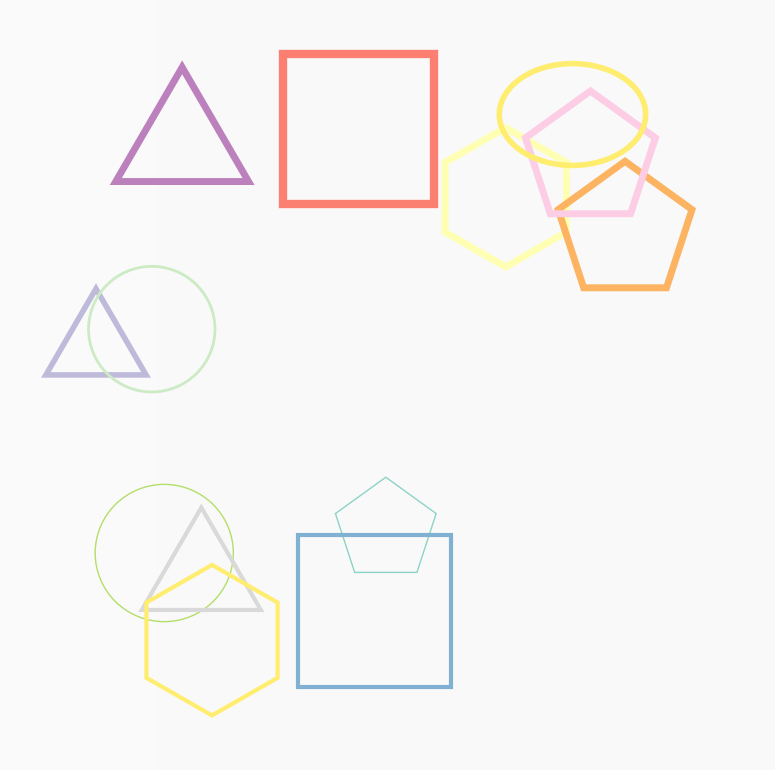[{"shape": "pentagon", "thickness": 0.5, "radius": 0.34, "center": [0.498, 0.312]}, {"shape": "hexagon", "thickness": 2.5, "radius": 0.45, "center": [0.652, 0.744]}, {"shape": "triangle", "thickness": 2, "radius": 0.37, "center": [0.124, 0.55]}, {"shape": "square", "thickness": 3, "radius": 0.49, "center": [0.462, 0.832]}, {"shape": "square", "thickness": 1.5, "radius": 0.49, "center": [0.483, 0.207]}, {"shape": "pentagon", "thickness": 2.5, "radius": 0.45, "center": [0.807, 0.7]}, {"shape": "circle", "thickness": 0.5, "radius": 0.45, "center": [0.212, 0.282]}, {"shape": "pentagon", "thickness": 2.5, "radius": 0.44, "center": [0.762, 0.794]}, {"shape": "triangle", "thickness": 1.5, "radius": 0.44, "center": [0.26, 0.252]}, {"shape": "triangle", "thickness": 2.5, "radius": 0.49, "center": [0.235, 0.814]}, {"shape": "circle", "thickness": 1, "radius": 0.41, "center": [0.196, 0.573]}, {"shape": "oval", "thickness": 2, "radius": 0.47, "center": [0.739, 0.851]}, {"shape": "hexagon", "thickness": 1.5, "radius": 0.49, "center": [0.274, 0.169]}]